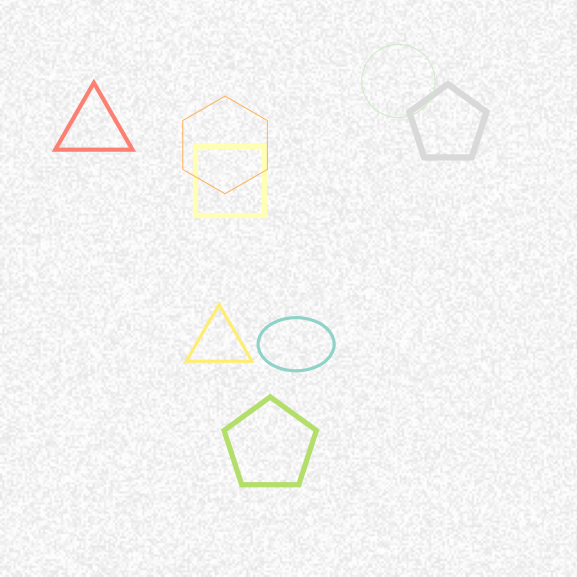[{"shape": "oval", "thickness": 1.5, "radius": 0.33, "center": [0.513, 0.403]}, {"shape": "square", "thickness": 2.5, "radius": 0.3, "center": [0.398, 0.687]}, {"shape": "triangle", "thickness": 2, "radius": 0.39, "center": [0.163, 0.779]}, {"shape": "hexagon", "thickness": 0.5, "radius": 0.42, "center": [0.39, 0.748]}, {"shape": "pentagon", "thickness": 2.5, "radius": 0.42, "center": [0.468, 0.228]}, {"shape": "pentagon", "thickness": 3, "radius": 0.35, "center": [0.776, 0.783]}, {"shape": "circle", "thickness": 0.5, "radius": 0.32, "center": [0.69, 0.859]}, {"shape": "triangle", "thickness": 1.5, "radius": 0.33, "center": [0.379, 0.406]}]